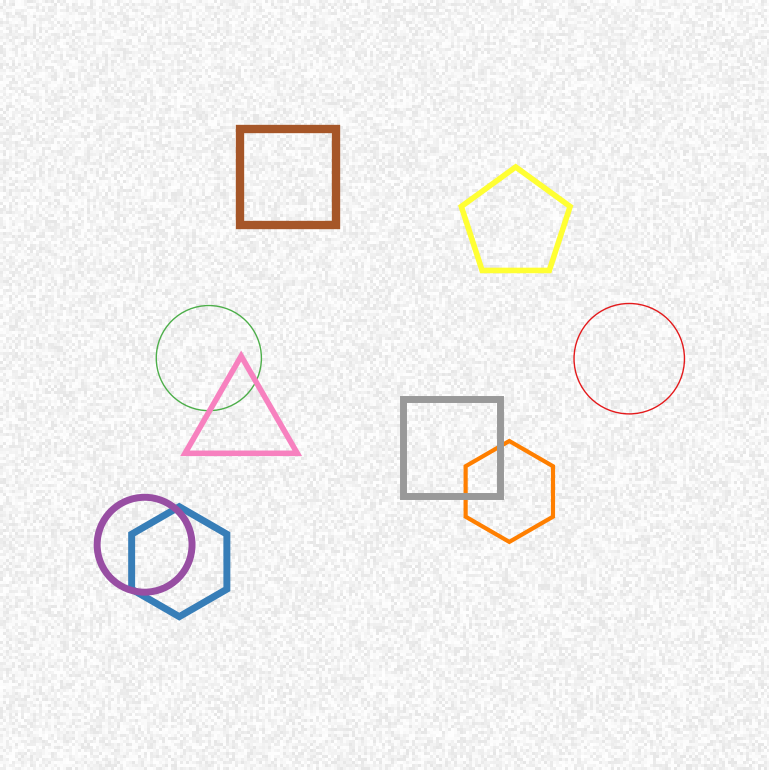[{"shape": "circle", "thickness": 0.5, "radius": 0.36, "center": [0.817, 0.534]}, {"shape": "hexagon", "thickness": 2.5, "radius": 0.36, "center": [0.233, 0.271]}, {"shape": "circle", "thickness": 0.5, "radius": 0.34, "center": [0.271, 0.535]}, {"shape": "circle", "thickness": 2.5, "radius": 0.31, "center": [0.188, 0.293]}, {"shape": "hexagon", "thickness": 1.5, "radius": 0.33, "center": [0.661, 0.362]}, {"shape": "pentagon", "thickness": 2, "radius": 0.37, "center": [0.67, 0.709]}, {"shape": "square", "thickness": 3, "radius": 0.31, "center": [0.374, 0.77]}, {"shape": "triangle", "thickness": 2, "radius": 0.42, "center": [0.313, 0.453]}, {"shape": "square", "thickness": 2.5, "radius": 0.31, "center": [0.586, 0.419]}]